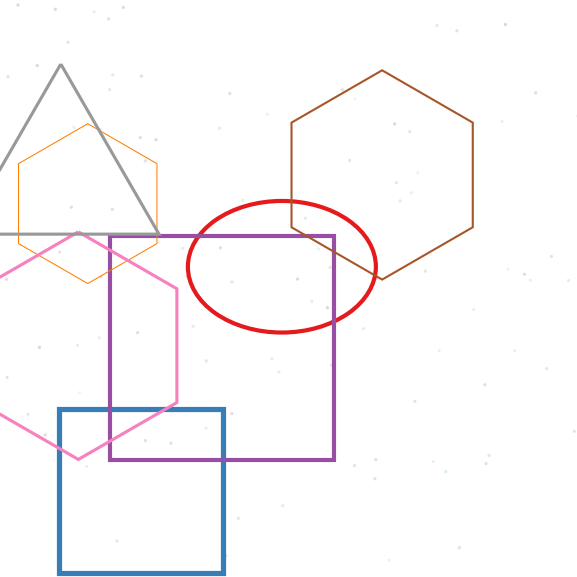[{"shape": "oval", "thickness": 2, "radius": 0.81, "center": [0.488, 0.537]}, {"shape": "square", "thickness": 2.5, "radius": 0.71, "center": [0.244, 0.148]}, {"shape": "square", "thickness": 2, "radius": 0.97, "center": [0.385, 0.397]}, {"shape": "hexagon", "thickness": 0.5, "radius": 0.69, "center": [0.152, 0.647]}, {"shape": "hexagon", "thickness": 1, "radius": 0.91, "center": [0.662, 0.696]}, {"shape": "hexagon", "thickness": 1.5, "radius": 0.99, "center": [0.136, 0.401]}, {"shape": "triangle", "thickness": 1.5, "radius": 0.98, "center": [0.105, 0.692]}]